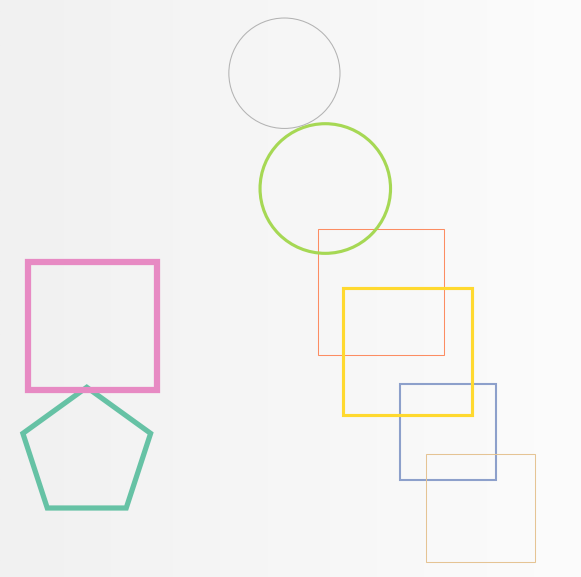[{"shape": "pentagon", "thickness": 2.5, "radius": 0.58, "center": [0.149, 0.213]}, {"shape": "square", "thickness": 0.5, "radius": 0.54, "center": [0.656, 0.493]}, {"shape": "square", "thickness": 1, "radius": 0.41, "center": [0.77, 0.251]}, {"shape": "square", "thickness": 3, "radius": 0.55, "center": [0.159, 0.435]}, {"shape": "circle", "thickness": 1.5, "radius": 0.56, "center": [0.56, 0.673]}, {"shape": "square", "thickness": 1.5, "radius": 0.55, "center": [0.701, 0.391]}, {"shape": "square", "thickness": 0.5, "radius": 0.47, "center": [0.827, 0.119]}, {"shape": "circle", "thickness": 0.5, "radius": 0.48, "center": [0.489, 0.872]}]